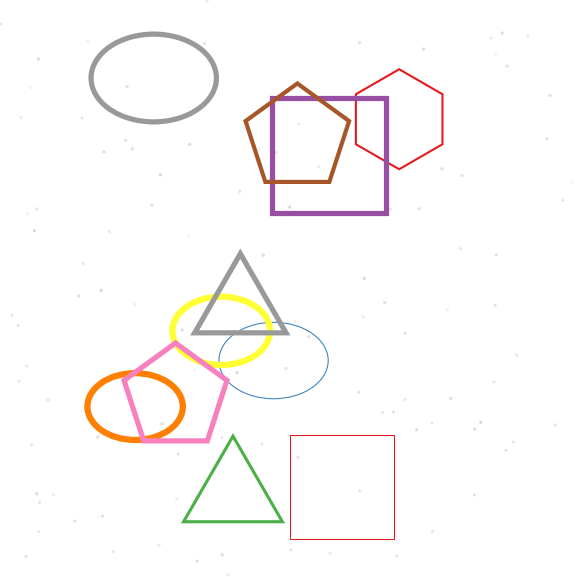[{"shape": "square", "thickness": 0.5, "radius": 0.45, "center": [0.592, 0.155]}, {"shape": "hexagon", "thickness": 1, "radius": 0.43, "center": [0.691, 0.793]}, {"shape": "oval", "thickness": 0.5, "radius": 0.47, "center": [0.474, 0.375]}, {"shape": "triangle", "thickness": 1.5, "radius": 0.49, "center": [0.403, 0.145]}, {"shape": "square", "thickness": 2.5, "radius": 0.5, "center": [0.57, 0.73]}, {"shape": "oval", "thickness": 3, "radius": 0.41, "center": [0.234, 0.295]}, {"shape": "oval", "thickness": 3, "radius": 0.42, "center": [0.383, 0.426]}, {"shape": "pentagon", "thickness": 2, "radius": 0.47, "center": [0.515, 0.76]}, {"shape": "pentagon", "thickness": 2.5, "radius": 0.47, "center": [0.304, 0.311]}, {"shape": "triangle", "thickness": 2.5, "radius": 0.46, "center": [0.416, 0.468]}, {"shape": "oval", "thickness": 2.5, "radius": 0.54, "center": [0.266, 0.864]}]